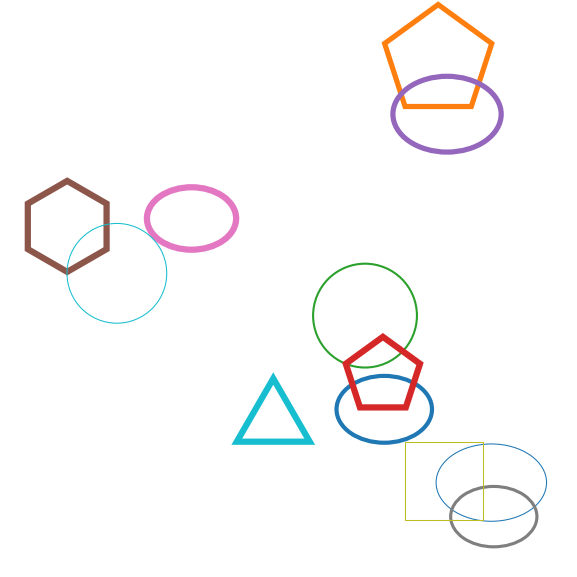[{"shape": "oval", "thickness": 0.5, "radius": 0.48, "center": [0.851, 0.163]}, {"shape": "oval", "thickness": 2, "radius": 0.41, "center": [0.665, 0.29]}, {"shape": "pentagon", "thickness": 2.5, "radius": 0.49, "center": [0.759, 0.894]}, {"shape": "circle", "thickness": 1, "radius": 0.45, "center": [0.632, 0.453]}, {"shape": "pentagon", "thickness": 3, "radius": 0.34, "center": [0.663, 0.348]}, {"shape": "oval", "thickness": 2.5, "radius": 0.47, "center": [0.774, 0.801]}, {"shape": "hexagon", "thickness": 3, "radius": 0.39, "center": [0.116, 0.607]}, {"shape": "oval", "thickness": 3, "radius": 0.39, "center": [0.332, 0.621]}, {"shape": "oval", "thickness": 1.5, "radius": 0.37, "center": [0.855, 0.105]}, {"shape": "square", "thickness": 0.5, "radius": 0.34, "center": [0.769, 0.166]}, {"shape": "circle", "thickness": 0.5, "radius": 0.43, "center": [0.202, 0.526]}, {"shape": "triangle", "thickness": 3, "radius": 0.36, "center": [0.473, 0.271]}]